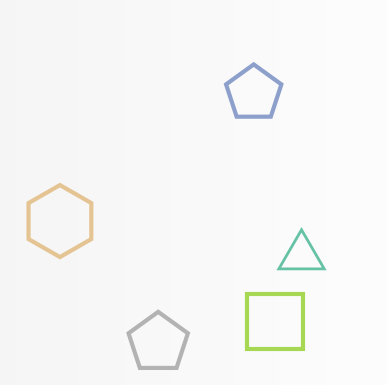[{"shape": "triangle", "thickness": 2, "radius": 0.34, "center": [0.778, 0.335]}, {"shape": "pentagon", "thickness": 3, "radius": 0.38, "center": [0.655, 0.758]}, {"shape": "square", "thickness": 3, "radius": 0.36, "center": [0.71, 0.166]}, {"shape": "hexagon", "thickness": 3, "radius": 0.47, "center": [0.155, 0.426]}, {"shape": "pentagon", "thickness": 3, "radius": 0.4, "center": [0.408, 0.109]}]